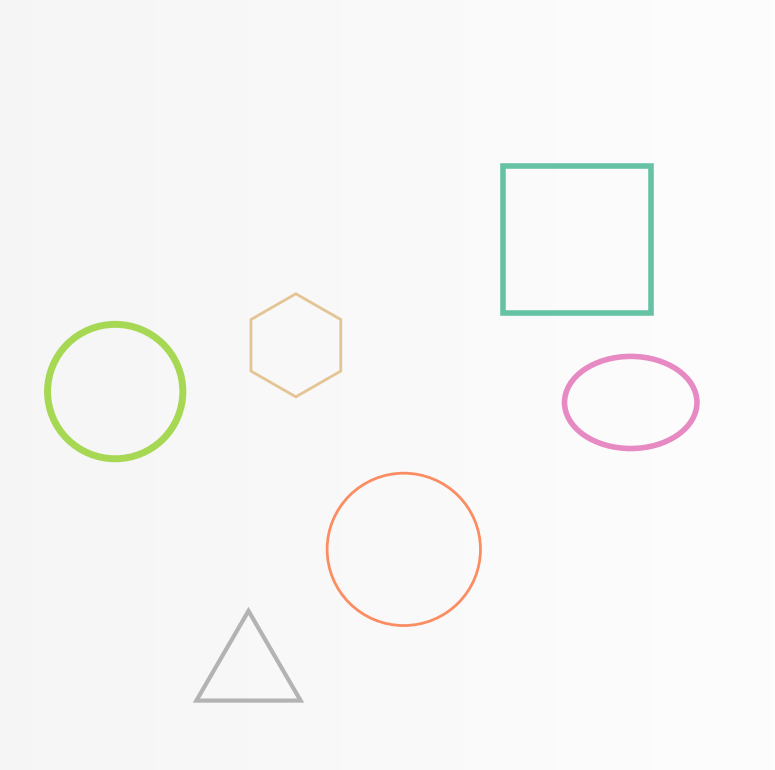[{"shape": "square", "thickness": 2, "radius": 0.48, "center": [0.744, 0.689]}, {"shape": "circle", "thickness": 1, "radius": 0.49, "center": [0.521, 0.287]}, {"shape": "oval", "thickness": 2, "radius": 0.43, "center": [0.814, 0.477]}, {"shape": "circle", "thickness": 2.5, "radius": 0.44, "center": [0.149, 0.491]}, {"shape": "hexagon", "thickness": 1, "radius": 0.33, "center": [0.382, 0.552]}, {"shape": "triangle", "thickness": 1.5, "radius": 0.39, "center": [0.321, 0.129]}]